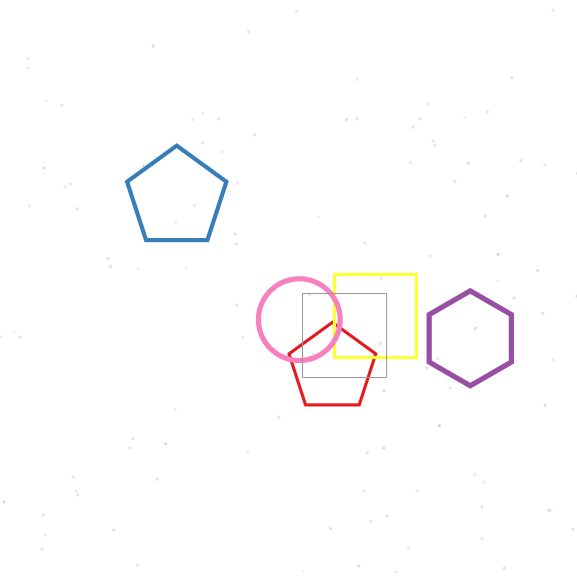[{"shape": "pentagon", "thickness": 1.5, "radius": 0.4, "center": [0.576, 0.362]}, {"shape": "pentagon", "thickness": 2, "radius": 0.45, "center": [0.306, 0.657]}, {"shape": "hexagon", "thickness": 2.5, "radius": 0.41, "center": [0.814, 0.413]}, {"shape": "square", "thickness": 1.5, "radius": 0.36, "center": [0.649, 0.453]}, {"shape": "circle", "thickness": 2.5, "radius": 0.35, "center": [0.518, 0.446]}, {"shape": "square", "thickness": 0.5, "radius": 0.36, "center": [0.595, 0.419]}]